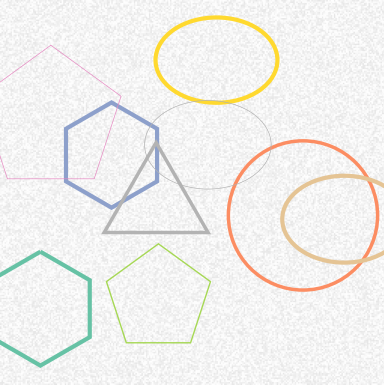[{"shape": "hexagon", "thickness": 3, "radius": 0.74, "center": [0.105, 0.198]}, {"shape": "circle", "thickness": 2.5, "radius": 0.97, "center": [0.787, 0.44]}, {"shape": "hexagon", "thickness": 3, "radius": 0.68, "center": [0.29, 0.597]}, {"shape": "pentagon", "thickness": 0.5, "radius": 0.96, "center": [0.132, 0.691]}, {"shape": "pentagon", "thickness": 1, "radius": 0.71, "center": [0.412, 0.225]}, {"shape": "oval", "thickness": 3, "radius": 0.79, "center": [0.562, 0.844]}, {"shape": "oval", "thickness": 3, "radius": 0.81, "center": [0.894, 0.431]}, {"shape": "triangle", "thickness": 2.5, "radius": 0.78, "center": [0.405, 0.474]}, {"shape": "oval", "thickness": 0.5, "radius": 0.82, "center": [0.54, 0.624]}]